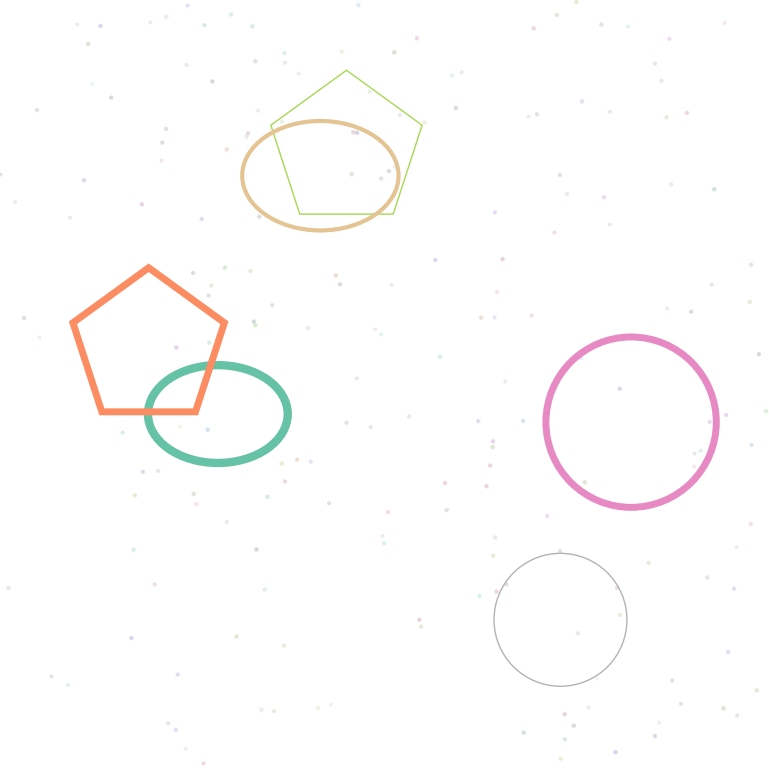[{"shape": "oval", "thickness": 3, "radius": 0.45, "center": [0.283, 0.462]}, {"shape": "pentagon", "thickness": 2.5, "radius": 0.52, "center": [0.193, 0.549]}, {"shape": "circle", "thickness": 2.5, "radius": 0.55, "center": [0.82, 0.452]}, {"shape": "pentagon", "thickness": 0.5, "radius": 0.52, "center": [0.45, 0.805]}, {"shape": "oval", "thickness": 1.5, "radius": 0.51, "center": [0.416, 0.772]}, {"shape": "circle", "thickness": 0.5, "radius": 0.43, "center": [0.728, 0.195]}]